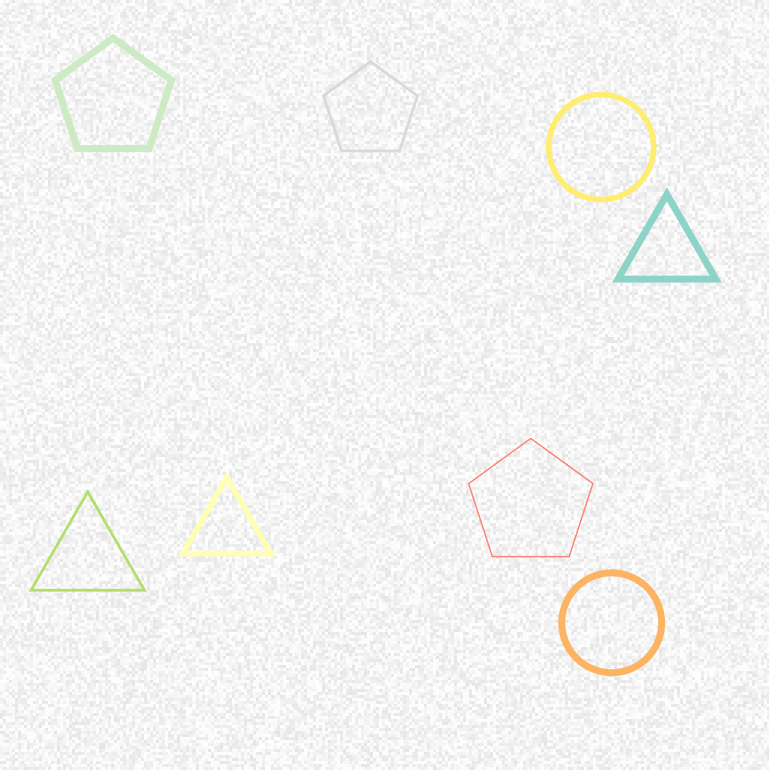[{"shape": "triangle", "thickness": 2.5, "radius": 0.37, "center": [0.866, 0.674]}, {"shape": "triangle", "thickness": 2, "radius": 0.33, "center": [0.295, 0.314]}, {"shape": "pentagon", "thickness": 0.5, "radius": 0.42, "center": [0.689, 0.346]}, {"shape": "circle", "thickness": 2.5, "radius": 0.32, "center": [0.794, 0.191]}, {"shape": "triangle", "thickness": 1, "radius": 0.43, "center": [0.114, 0.276]}, {"shape": "pentagon", "thickness": 1, "radius": 0.32, "center": [0.481, 0.856]}, {"shape": "pentagon", "thickness": 2.5, "radius": 0.4, "center": [0.147, 0.871]}, {"shape": "circle", "thickness": 2, "radius": 0.34, "center": [0.781, 0.809]}]